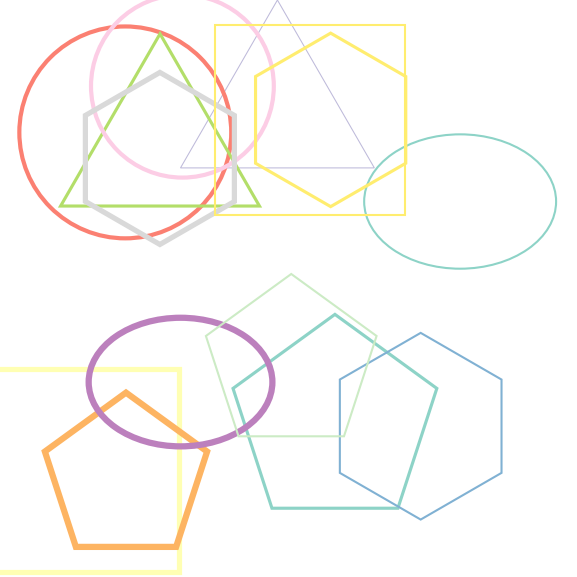[{"shape": "pentagon", "thickness": 1.5, "radius": 0.93, "center": [0.58, 0.269]}, {"shape": "oval", "thickness": 1, "radius": 0.83, "center": [0.797, 0.65]}, {"shape": "square", "thickness": 2.5, "radius": 0.88, "center": [0.134, 0.184]}, {"shape": "triangle", "thickness": 0.5, "radius": 0.97, "center": [0.48, 0.805]}, {"shape": "circle", "thickness": 2, "radius": 0.92, "center": [0.217, 0.77]}, {"shape": "hexagon", "thickness": 1, "radius": 0.81, "center": [0.728, 0.261]}, {"shape": "pentagon", "thickness": 3, "radius": 0.74, "center": [0.218, 0.172]}, {"shape": "triangle", "thickness": 1.5, "radius": 0.99, "center": [0.277, 0.742]}, {"shape": "circle", "thickness": 2, "radius": 0.79, "center": [0.316, 0.85]}, {"shape": "hexagon", "thickness": 2.5, "radius": 0.74, "center": [0.277, 0.725]}, {"shape": "oval", "thickness": 3, "radius": 0.8, "center": [0.313, 0.338]}, {"shape": "pentagon", "thickness": 1, "radius": 0.78, "center": [0.504, 0.369]}, {"shape": "square", "thickness": 1, "radius": 0.82, "center": [0.537, 0.791]}, {"shape": "hexagon", "thickness": 1.5, "radius": 0.75, "center": [0.573, 0.792]}]